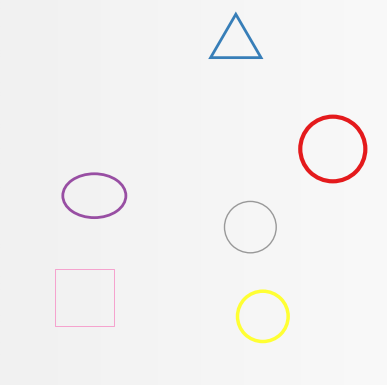[{"shape": "circle", "thickness": 3, "radius": 0.42, "center": [0.859, 0.613]}, {"shape": "triangle", "thickness": 2, "radius": 0.38, "center": [0.609, 0.888]}, {"shape": "oval", "thickness": 2, "radius": 0.41, "center": [0.243, 0.492]}, {"shape": "circle", "thickness": 2.5, "radius": 0.33, "center": [0.678, 0.178]}, {"shape": "square", "thickness": 0.5, "radius": 0.38, "center": [0.218, 0.227]}, {"shape": "circle", "thickness": 1, "radius": 0.33, "center": [0.646, 0.41]}]